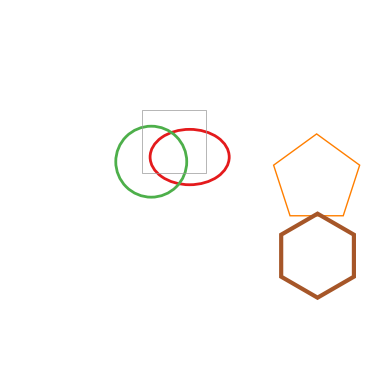[{"shape": "oval", "thickness": 2, "radius": 0.51, "center": [0.493, 0.592]}, {"shape": "circle", "thickness": 2, "radius": 0.46, "center": [0.393, 0.58]}, {"shape": "pentagon", "thickness": 1, "radius": 0.59, "center": [0.822, 0.535]}, {"shape": "hexagon", "thickness": 3, "radius": 0.55, "center": [0.825, 0.336]}, {"shape": "square", "thickness": 0.5, "radius": 0.41, "center": [0.452, 0.632]}]